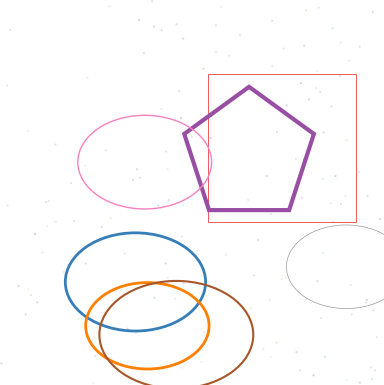[{"shape": "square", "thickness": 0.5, "radius": 0.96, "center": [0.732, 0.616]}, {"shape": "oval", "thickness": 2, "radius": 0.91, "center": [0.352, 0.268]}, {"shape": "pentagon", "thickness": 3, "radius": 0.89, "center": [0.647, 0.597]}, {"shape": "oval", "thickness": 2, "radius": 0.8, "center": [0.383, 0.154]}, {"shape": "oval", "thickness": 1.5, "radius": 1.0, "center": [0.458, 0.13]}, {"shape": "oval", "thickness": 1, "radius": 0.87, "center": [0.376, 0.579]}, {"shape": "oval", "thickness": 0.5, "radius": 0.78, "center": [0.899, 0.307]}]